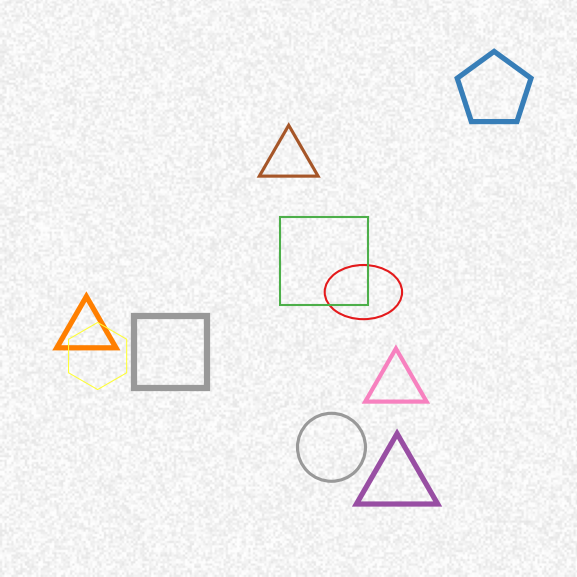[{"shape": "oval", "thickness": 1, "radius": 0.33, "center": [0.629, 0.493]}, {"shape": "pentagon", "thickness": 2.5, "radius": 0.34, "center": [0.856, 0.843]}, {"shape": "square", "thickness": 1, "radius": 0.38, "center": [0.561, 0.548]}, {"shape": "triangle", "thickness": 2.5, "radius": 0.41, "center": [0.688, 0.167]}, {"shape": "triangle", "thickness": 2.5, "radius": 0.3, "center": [0.15, 0.426]}, {"shape": "hexagon", "thickness": 0.5, "radius": 0.29, "center": [0.169, 0.383]}, {"shape": "triangle", "thickness": 1.5, "radius": 0.29, "center": [0.5, 0.724]}, {"shape": "triangle", "thickness": 2, "radius": 0.31, "center": [0.686, 0.334]}, {"shape": "square", "thickness": 3, "radius": 0.31, "center": [0.295, 0.389]}, {"shape": "circle", "thickness": 1.5, "radius": 0.29, "center": [0.574, 0.225]}]